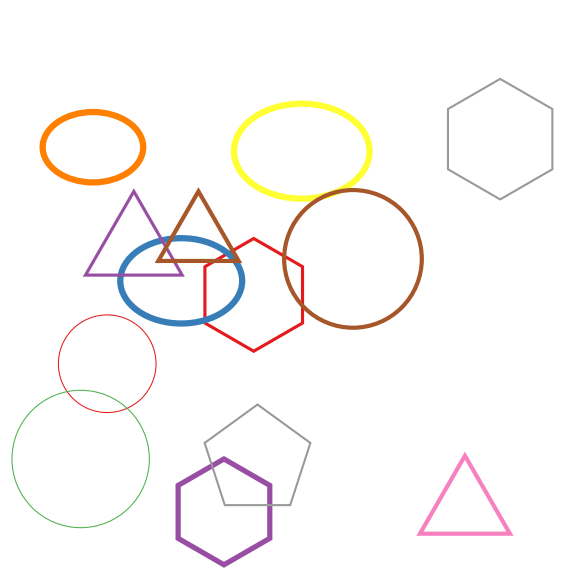[{"shape": "hexagon", "thickness": 1.5, "radius": 0.49, "center": [0.439, 0.489]}, {"shape": "circle", "thickness": 0.5, "radius": 0.42, "center": [0.186, 0.369]}, {"shape": "oval", "thickness": 3, "radius": 0.53, "center": [0.314, 0.513]}, {"shape": "circle", "thickness": 0.5, "radius": 0.59, "center": [0.14, 0.204]}, {"shape": "hexagon", "thickness": 2.5, "radius": 0.46, "center": [0.388, 0.113]}, {"shape": "triangle", "thickness": 1.5, "radius": 0.48, "center": [0.232, 0.571]}, {"shape": "oval", "thickness": 3, "radius": 0.44, "center": [0.161, 0.744]}, {"shape": "oval", "thickness": 3, "radius": 0.59, "center": [0.523, 0.737]}, {"shape": "circle", "thickness": 2, "radius": 0.6, "center": [0.611, 0.551]}, {"shape": "triangle", "thickness": 2, "radius": 0.4, "center": [0.344, 0.587]}, {"shape": "triangle", "thickness": 2, "radius": 0.45, "center": [0.805, 0.12]}, {"shape": "hexagon", "thickness": 1, "radius": 0.52, "center": [0.866, 0.758]}, {"shape": "pentagon", "thickness": 1, "radius": 0.48, "center": [0.446, 0.202]}]